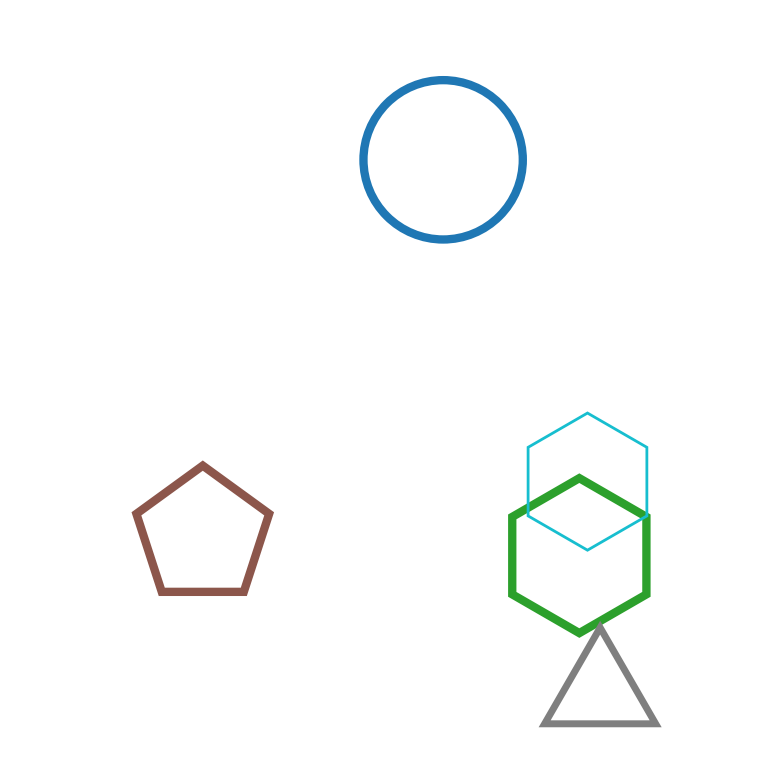[{"shape": "circle", "thickness": 3, "radius": 0.52, "center": [0.576, 0.792]}, {"shape": "hexagon", "thickness": 3, "radius": 0.5, "center": [0.752, 0.278]}, {"shape": "pentagon", "thickness": 3, "radius": 0.45, "center": [0.263, 0.305]}, {"shape": "triangle", "thickness": 2.5, "radius": 0.42, "center": [0.779, 0.102]}, {"shape": "hexagon", "thickness": 1, "radius": 0.45, "center": [0.763, 0.375]}]